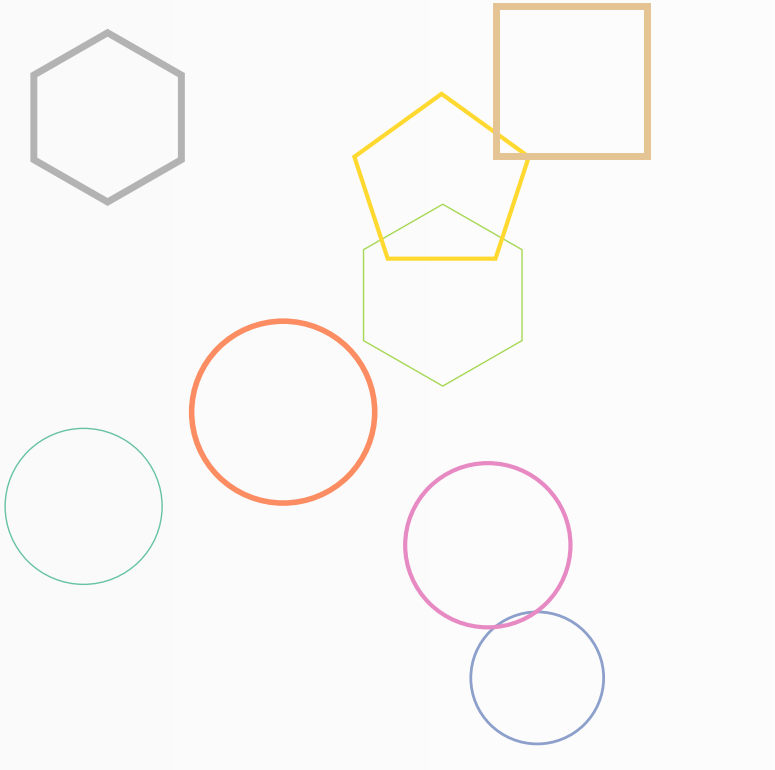[{"shape": "circle", "thickness": 0.5, "radius": 0.51, "center": [0.108, 0.342]}, {"shape": "circle", "thickness": 2, "radius": 0.59, "center": [0.365, 0.465]}, {"shape": "circle", "thickness": 1, "radius": 0.43, "center": [0.693, 0.12]}, {"shape": "circle", "thickness": 1.5, "radius": 0.53, "center": [0.629, 0.292]}, {"shape": "hexagon", "thickness": 0.5, "radius": 0.59, "center": [0.571, 0.617]}, {"shape": "pentagon", "thickness": 1.5, "radius": 0.59, "center": [0.57, 0.76]}, {"shape": "square", "thickness": 2.5, "radius": 0.49, "center": [0.737, 0.895]}, {"shape": "hexagon", "thickness": 2.5, "radius": 0.55, "center": [0.139, 0.848]}]